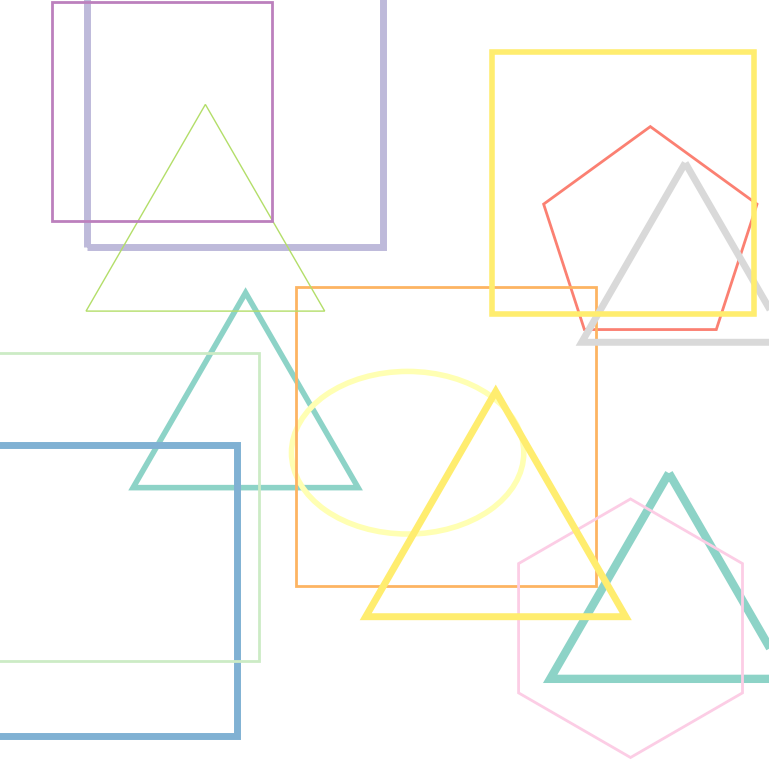[{"shape": "triangle", "thickness": 2, "radius": 0.84, "center": [0.319, 0.451]}, {"shape": "triangle", "thickness": 3, "radius": 0.89, "center": [0.869, 0.207]}, {"shape": "oval", "thickness": 2, "radius": 0.75, "center": [0.529, 0.412]}, {"shape": "square", "thickness": 2.5, "radius": 0.96, "center": [0.305, 0.871]}, {"shape": "pentagon", "thickness": 1, "radius": 0.73, "center": [0.845, 0.69]}, {"shape": "square", "thickness": 2.5, "radius": 0.94, "center": [0.119, 0.233]}, {"shape": "square", "thickness": 1, "radius": 0.97, "center": [0.579, 0.433]}, {"shape": "triangle", "thickness": 0.5, "radius": 0.89, "center": [0.267, 0.685]}, {"shape": "hexagon", "thickness": 1, "radius": 0.84, "center": [0.819, 0.184]}, {"shape": "triangle", "thickness": 2.5, "radius": 0.78, "center": [0.89, 0.633]}, {"shape": "square", "thickness": 1, "radius": 0.71, "center": [0.21, 0.855]}, {"shape": "square", "thickness": 1, "radius": 1.0, "center": [0.136, 0.342]}, {"shape": "triangle", "thickness": 2.5, "radius": 0.97, "center": [0.644, 0.297]}, {"shape": "square", "thickness": 2, "radius": 0.85, "center": [0.809, 0.762]}]